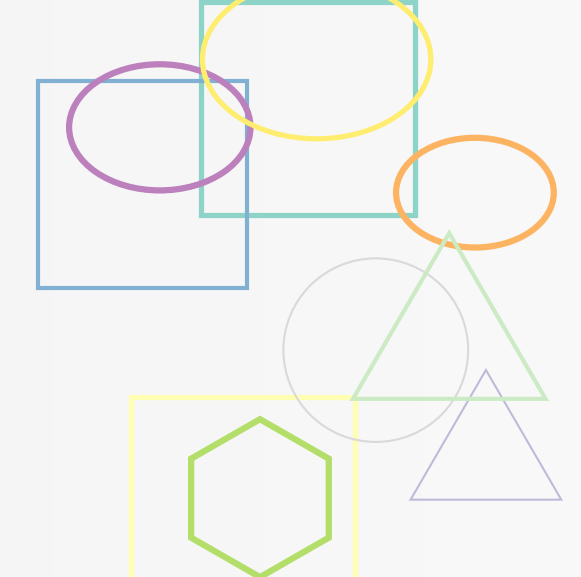[{"shape": "square", "thickness": 2.5, "radius": 0.92, "center": [0.53, 0.812]}, {"shape": "square", "thickness": 2.5, "radius": 0.96, "center": [0.418, 0.12]}, {"shape": "triangle", "thickness": 1, "radius": 0.75, "center": [0.836, 0.209]}, {"shape": "square", "thickness": 2, "radius": 0.9, "center": [0.245, 0.68]}, {"shape": "oval", "thickness": 3, "radius": 0.68, "center": [0.817, 0.666]}, {"shape": "hexagon", "thickness": 3, "radius": 0.68, "center": [0.447, 0.136]}, {"shape": "circle", "thickness": 1, "radius": 0.79, "center": [0.647, 0.393]}, {"shape": "oval", "thickness": 3, "radius": 0.78, "center": [0.275, 0.779]}, {"shape": "triangle", "thickness": 2, "radius": 0.96, "center": [0.773, 0.404]}, {"shape": "oval", "thickness": 2.5, "radius": 0.98, "center": [0.545, 0.896]}]